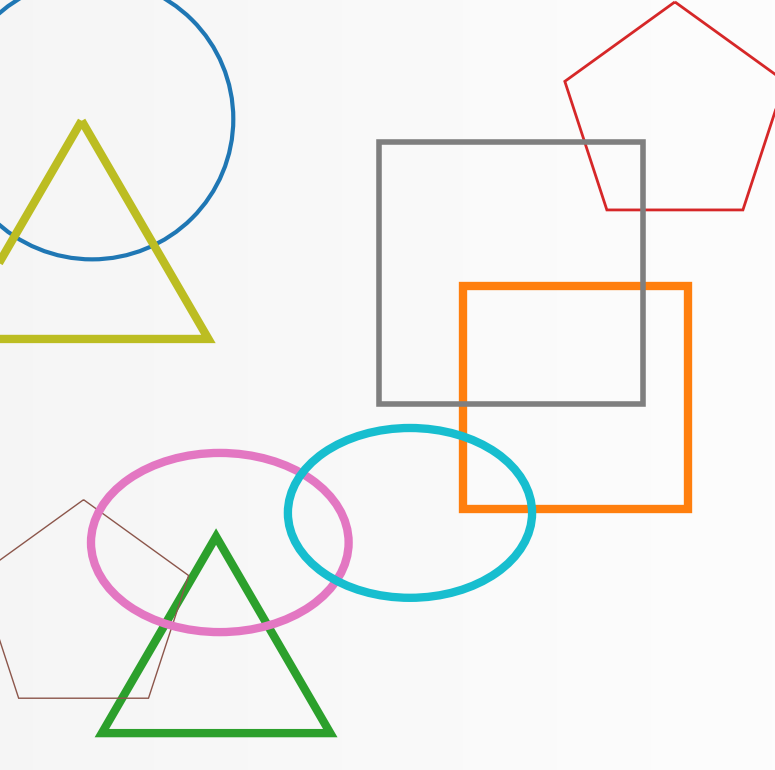[{"shape": "circle", "thickness": 1.5, "radius": 0.91, "center": [0.119, 0.845]}, {"shape": "square", "thickness": 3, "radius": 0.72, "center": [0.742, 0.484]}, {"shape": "triangle", "thickness": 3, "radius": 0.85, "center": [0.279, 0.133]}, {"shape": "pentagon", "thickness": 1, "radius": 0.75, "center": [0.871, 0.848]}, {"shape": "pentagon", "thickness": 0.5, "radius": 0.71, "center": [0.108, 0.209]}, {"shape": "oval", "thickness": 3, "radius": 0.83, "center": [0.284, 0.295]}, {"shape": "square", "thickness": 2, "radius": 0.85, "center": [0.659, 0.646]}, {"shape": "triangle", "thickness": 3, "radius": 0.94, "center": [0.105, 0.654]}, {"shape": "oval", "thickness": 3, "radius": 0.79, "center": [0.529, 0.334]}]